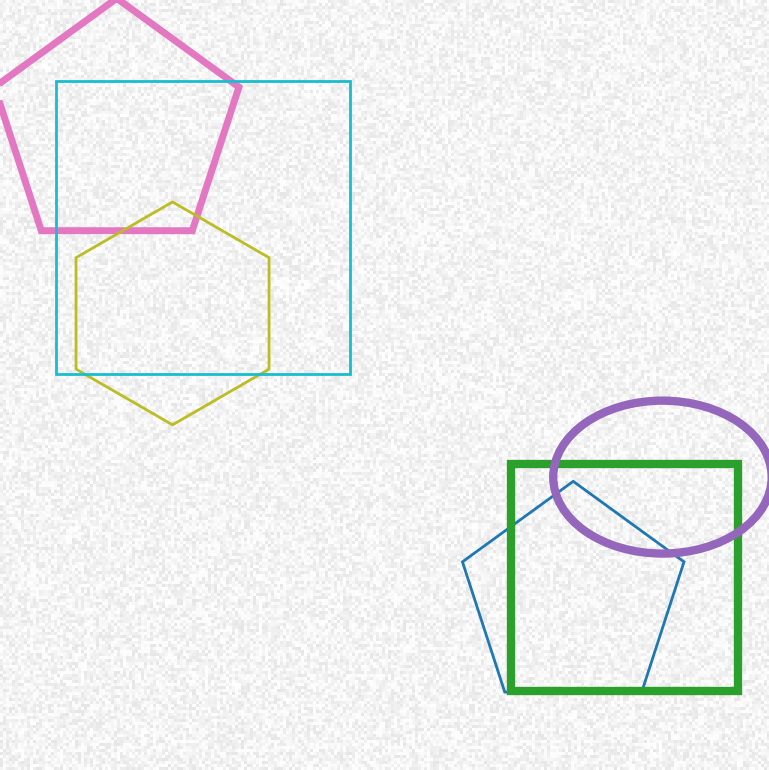[{"shape": "pentagon", "thickness": 1, "radius": 0.76, "center": [0.744, 0.224]}, {"shape": "square", "thickness": 3, "radius": 0.74, "center": [0.812, 0.249]}, {"shape": "oval", "thickness": 3, "radius": 0.71, "center": [0.86, 0.38]}, {"shape": "pentagon", "thickness": 2.5, "radius": 0.83, "center": [0.152, 0.835]}, {"shape": "hexagon", "thickness": 1, "radius": 0.72, "center": [0.224, 0.593]}, {"shape": "square", "thickness": 1, "radius": 0.95, "center": [0.264, 0.705]}]